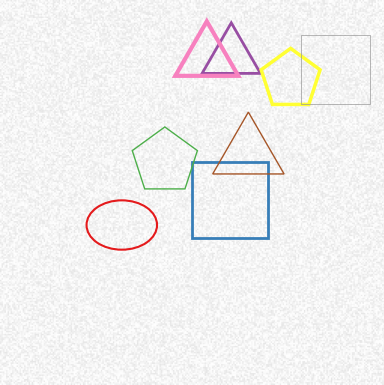[{"shape": "oval", "thickness": 1.5, "radius": 0.46, "center": [0.316, 0.416]}, {"shape": "square", "thickness": 2, "radius": 0.49, "center": [0.598, 0.481]}, {"shape": "pentagon", "thickness": 1, "radius": 0.44, "center": [0.428, 0.581]}, {"shape": "triangle", "thickness": 2, "radius": 0.44, "center": [0.601, 0.853]}, {"shape": "pentagon", "thickness": 2.5, "radius": 0.4, "center": [0.755, 0.794]}, {"shape": "triangle", "thickness": 1, "radius": 0.54, "center": [0.645, 0.602]}, {"shape": "triangle", "thickness": 3, "radius": 0.47, "center": [0.537, 0.85]}, {"shape": "square", "thickness": 0.5, "radius": 0.45, "center": [0.871, 0.819]}]